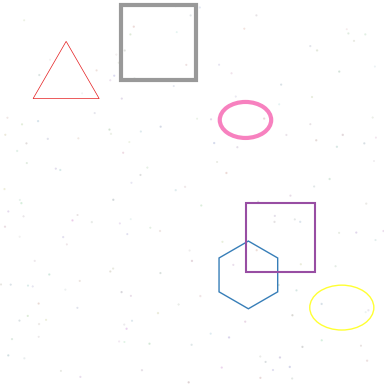[{"shape": "triangle", "thickness": 0.5, "radius": 0.5, "center": [0.172, 0.793]}, {"shape": "hexagon", "thickness": 1, "radius": 0.44, "center": [0.645, 0.286]}, {"shape": "square", "thickness": 1.5, "radius": 0.45, "center": [0.728, 0.383]}, {"shape": "oval", "thickness": 1, "radius": 0.42, "center": [0.888, 0.201]}, {"shape": "oval", "thickness": 3, "radius": 0.33, "center": [0.638, 0.688]}, {"shape": "square", "thickness": 3, "radius": 0.48, "center": [0.411, 0.89]}]